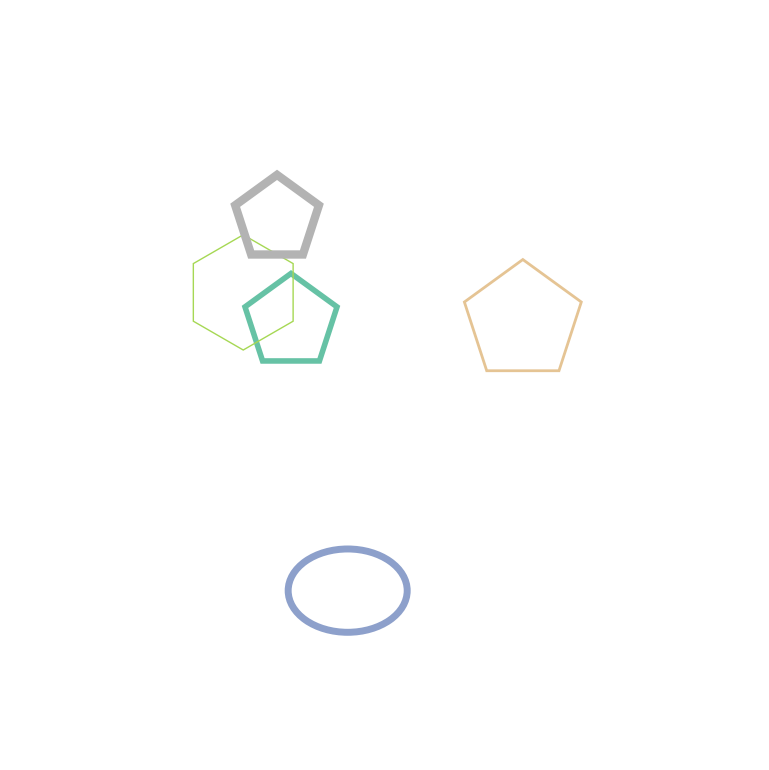[{"shape": "pentagon", "thickness": 2, "radius": 0.31, "center": [0.378, 0.582]}, {"shape": "oval", "thickness": 2.5, "radius": 0.39, "center": [0.452, 0.233]}, {"shape": "hexagon", "thickness": 0.5, "radius": 0.37, "center": [0.316, 0.62]}, {"shape": "pentagon", "thickness": 1, "radius": 0.4, "center": [0.679, 0.583]}, {"shape": "pentagon", "thickness": 3, "radius": 0.29, "center": [0.36, 0.716]}]